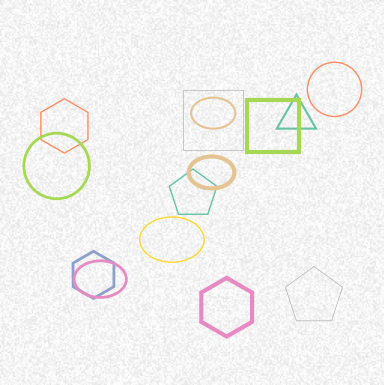[{"shape": "pentagon", "thickness": 1, "radius": 0.32, "center": [0.502, 0.496]}, {"shape": "triangle", "thickness": 1.5, "radius": 0.29, "center": [0.77, 0.695]}, {"shape": "hexagon", "thickness": 1, "radius": 0.35, "center": [0.167, 0.673]}, {"shape": "circle", "thickness": 1, "radius": 0.35, "center": [0.869, 0.768]}, {"shape": "hexagon", "thickness": 2, "radius": 0.31, "center": [0.243, 0.286]}, {"shape": "oval", "thickness": 2, "radius": 0.34, "center": [0.26, 0.275]}, {"shape": "hexagon", "thickness": 3, "radius": 0.38, "center": [0.589, 0.202]}, {"shape": "circle", "thickness": 2, "radius": 0.43, "center": [0.147, 0.569]}, {"shape": "square", "thickness": 3, "radius": 0.34, "center": [0.709, 0.673]}, {"shape": "oval", "thickness": 1, "radius": 0.42, "center": [0.447, 0.378]}, {"shape": "oval", "thickness": 3, "radius": 0.3, "center": [0.55, 0.552]}, {"shape": "oval", "thickness": 1.5, "radius": 0.29, "center": [0.554, 0.706]}, {"shape": "square", "thickness": 0.5, "radius": 0.39, "center": [0.554, 0.688]}, {"shape": "pentagon", "thickness": 0.5, "radius": 0.39, "center": [0.815, 0.23]}]